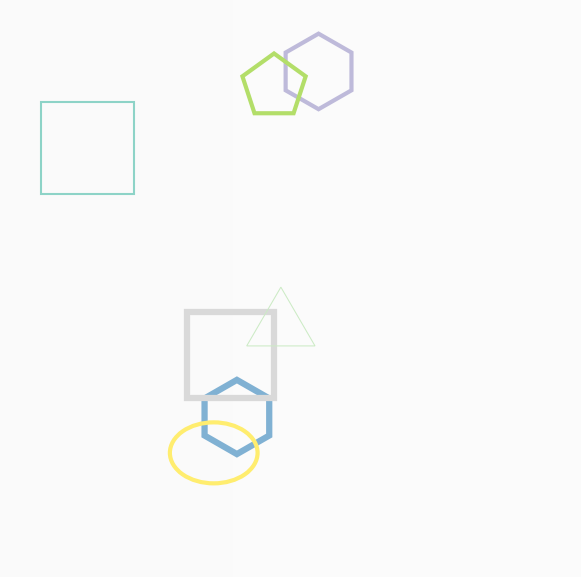[{"shape": "square", "thickness": 1, "radius": 0.4, "center": [0.15, 0.744]}, {"shape": "hexagon", "thickness": 2, "radius": 0.33, "center": [0.548, 0.875]}, {"shape": "hexagon", "thickness": 3, "radius": 0.32, "center": [0.408, 0.277]}, {"shape": "pentagon", "thickness": 2, "radius": 0.29, "center": [0.471, 0.849]}, {"shape": "square", "thickness": 3, "radius": 0.37, "center": [0.396, 0.384]}, {"shape": "triangle", "thickness": 0.5, "radius": 0.34, "center": [0.483, 0.434]}, {"shape": "oval", "thickness": 2, "radius": 0.38, "center": [0.368, 0.215]}]